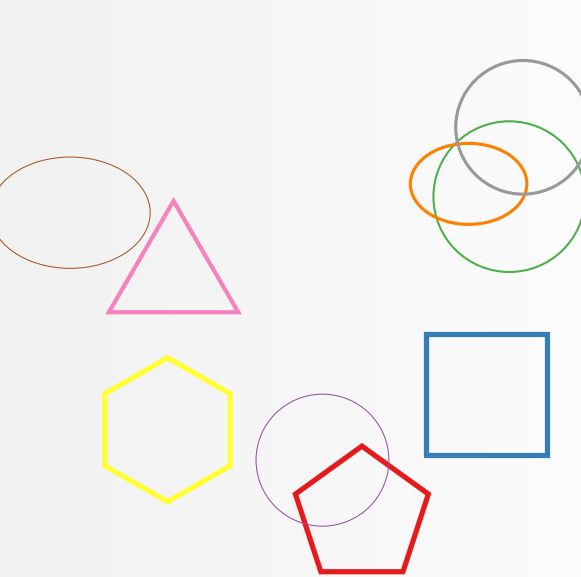[{"shape": "pentagon", "thickness": 2.5, "radius": 0.6, "center": [0.623, 0.106]}, {"shape": "square", "thickness": 2.5, "radius": 0.52, "center": [0.837, 0.316]}, {"shape": "circle", "thickness": 1, "radius": 0.65, "center": [0.876, 0.659]}, {"shape": "circle", "thickness": 0.5, "radius": 0.57, "center": [0.555, 0.202]}, {"shape": "oval", "thickness": 1.5, "radius": 0.5, "center": [0.806, 0.681]}, {"shape": "hexagon", "thickness": 2.5, "radius": 0.62, "center": [0.288, 0.255]}, {"shape": "oval", "thickness": 0.5, "radius": 0.69, "center": [0.121, 0.631]}, {"shape": "triangle", "thickness": 2, "radius": 0.64, "center": [0.299, 0.523]}, {"shape": "circle", "thickness": 1.5, "radius": 0.58, "center": [0.9, 0.779]}]